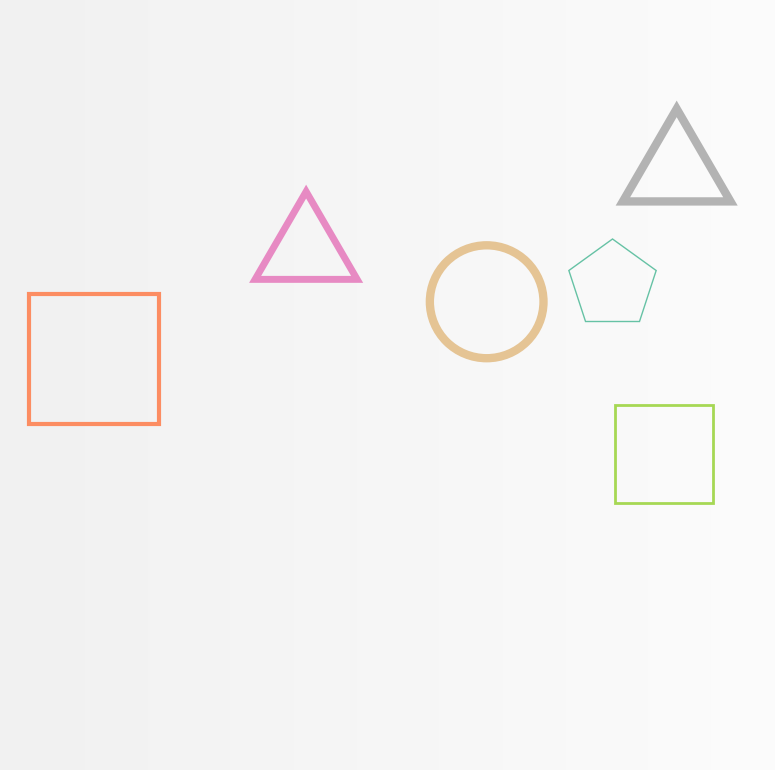[{"shape": "pentagon", "thickness": 0.5, "radius": 0.3, "center": [0.79, 0.63]}, {"shape": "square", "thickness": 1.5, "radius": 0.42, "center": [0.121, 0.534]}, {"shape": "triangle", "thickness": 2.5, "radius": 0.38, "center": [0.395, 0.675]}, {"shape": "square", "thickness": 1, "radius": 0.32, "center": [0.857, 0.41]}, {"shape": "circle", "thickness": 3, "radius": 0.37, "center": [0.628, 0.608]}, {"shape": "triangle", "thickness": 3, "radius": 0.4, "center": [0.873, 0.778]}]